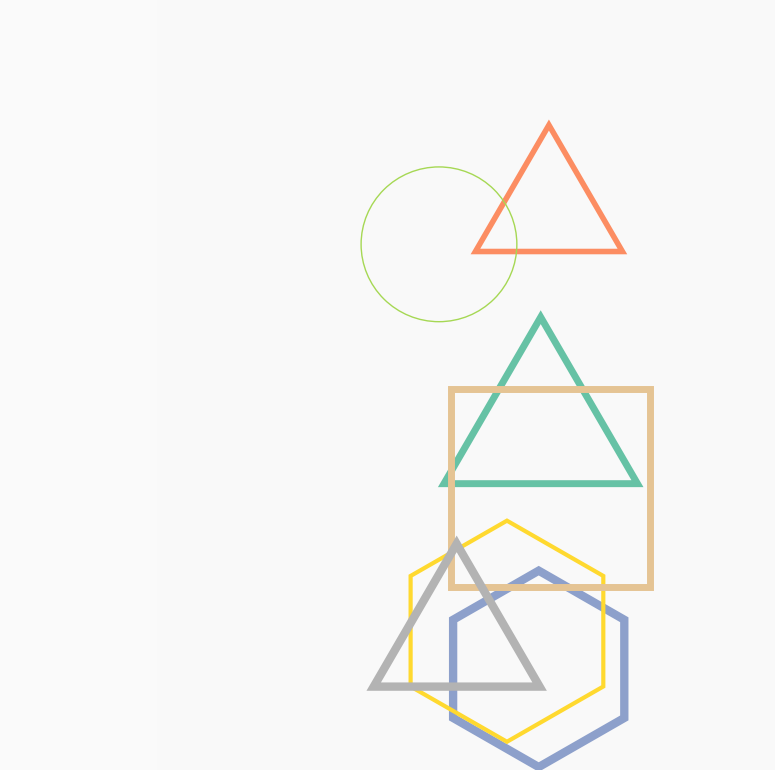[{"shape": "triangle", "thickness": 2.5, "radius": 0.72, "center": [0.698, 0.444]}, {"shape": "triangle", "thickness": 2, "radius": 0.55, "center": [0.708, 0.728]}, {"shape": "hexagon", "thickness": 3, "radius": 0.64, "center": [0.695, 0.131]}, {"shape": "circle", "thickness": 0.5, "radius": 0.5, "center": [0.566, 0.683]}, {"shape": "hexagon", "thickness": 1.5, "radius": 0.72, "center": [0.654, 0.18]}, {"shape": "square", "thickness": 2.5, "radius": 0.64, "center": [0.71, 0.366]}, {"shape": "triangle", "thickness": 3, "radius": 0.62, "center": [0.589, 0.17]}]